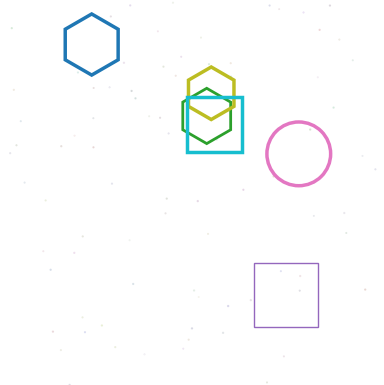[{"shape": "hexagon", "thickness": 2.5, "radius": 0.4, "center": [0.238, 0.884]}, {"shape": "hexagon", "thickness": 2, "radius": 0.36, "center": [0.537, 0.699]}, {"shape": "square", "thickness": 1, "radius": 0.41, "center": [0.742, 0.233]}, {"shape": "circle", "thickness": 2.5, "radius": 0.41, "center": [0.776, 0.6]}, {"shape": "hexagon", "thickness": 2.5, "radius": 0.34, "center": [0.549, 0.758]}, {"shape": "square", "thickness": 2.5, "radius": 0.36, "center": [0.558, 0.676]}]